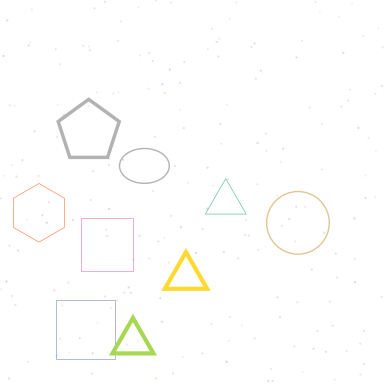[{"shape": "triangle", "thickness": 0.5, "radius": 0.31, "center": [0.586, 0.475]}, {"shape": "hexagon", "thickness": 0.5, "radius": 0.38, "center": [0.101, 0.447]}, {"shape": "square", "thickness": 0.5, "radius": 0.38, "center": [0.223, 0.145]}, {"shape": "square", "thickness": 0.5, "radius": 0.34, "center": [0.278, 0.365]}, {"shape": "triangle", "thickness": 3, "radius": 0.31, "center": [0.345, 0.113]}, {"shape": "triangle", "thickness": 3, "radius": 0.32, "center": [0.483, 0.282]}, {"shape": "circle", "thickness": 1, "radius": 0.41, "center": [0.774, 0.421]}, {"shape": "pentagon", "thickness": 2.5, "radius": 0.42, "center": [0.23, 0.659]}, {"shape": "oval", "thickness": 1, "radius": 0.32, "center": [0.375, 0.569]}]